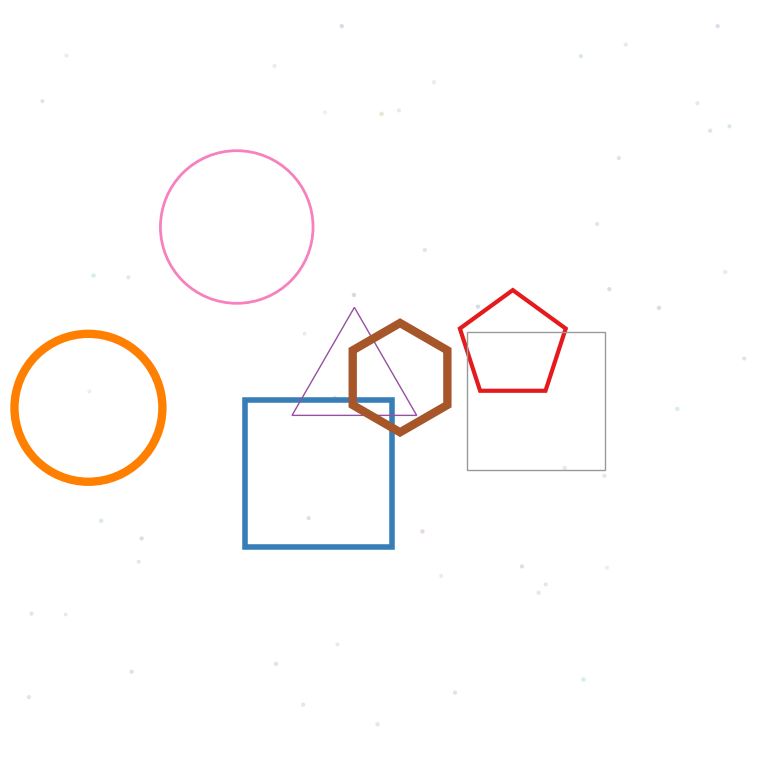[{"shape": "pentagon", "thickness": 1.5, "radius": 0.36, "center": [0.666, 0.551]}, {"shape": "square", "thickness": 2, "radius": 0.48, "center": [0.414, 0.385]}, {"shape": "triangle", "thickness": 0.5, "radius": 0.47, "center": [0.46, 0.507]}, {"shape": "circle", "thickness": 3, "radius": 0.48, "center": [0.115, 0.47]}, {"shape": "hexagon", "thickness": 3, "radius": 0.35, "center": [0.52, 0.51]}, {"shape": "circle", "thickness": 1, "radius": 0.5, "center": [0.307, 0.705]}, {"shape": "square", "thickness": 0.5, "radius": 0.45, "center": [0.696, 0.479]}]